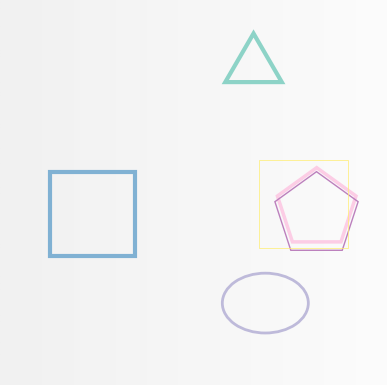[{"shape": "triangle", "thickness": 3, "radius": 0.42, "center": [0.654, 0.829]}, {"shape": "oval", "thickness": 2, "radius": 0.55, "center": [0.685, 0.213]}, {"shape": "square", "thickness": 3, "radius": 0.55, "center": [0.238, 0.444]}, {"shape": "pentagon", "thickness": 2.5, "radius": 0.53, "center": [0.817, 0.458]}, {"shape": "pentagon", "thickness": 1, "radius": 0.56, "center": [0.817, 0.441]}, {"shape": "square", "thickness": 0.5, "radius": 0.57, "center": [0.783, 0.47]}]